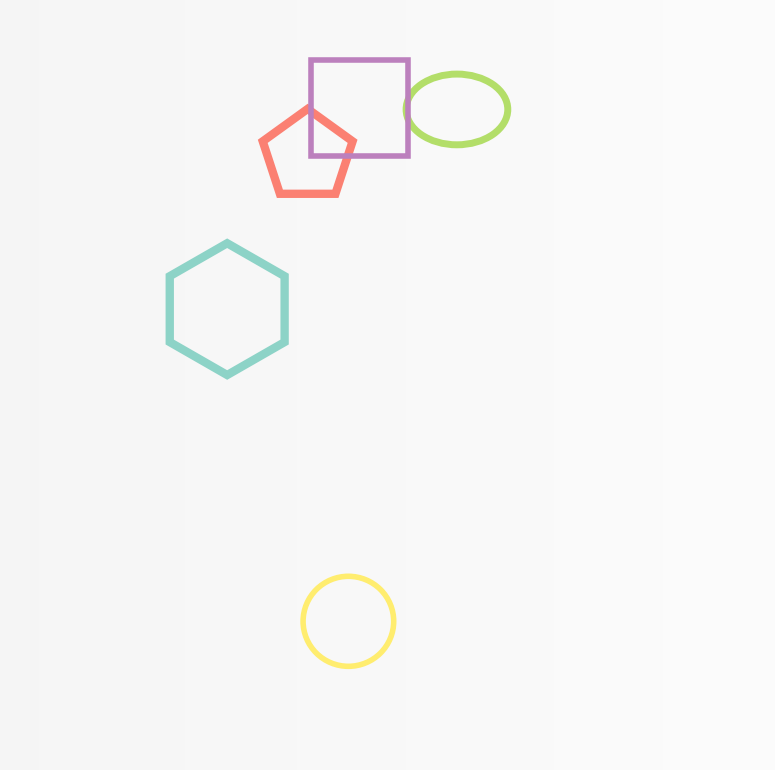[{"shape": "hexagon", "thickness": 3, "radius": 0.43, "center": [0.293, 0.599]}, {"shape": "pentagon", "thickness": 3, "radius": 0.3, "center": [0.397, 0.798]}, {"shape": "oval", "thickness": 2.5, "radius": 0.33, "center": [0.59, 0.858]}, {"shape": "square", "thickness": 2, "radius": 0.31, "center": [0.464, 0.86]}, {"shape": "circle", "thickness": 2, "radius": 0.29, "center": [0.45, 0.193]}]